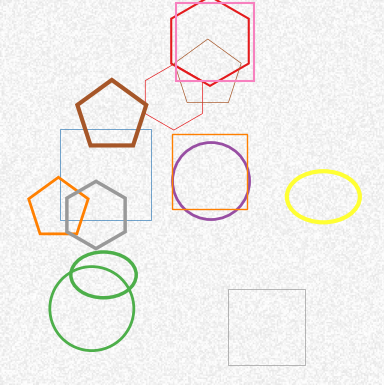[{"shape": "hexagon", "thickness": 1.5, "radius": 0.58, "center": [0.545, 0.893]}, {"shape": "hexagon", "thickness": 0.5, "radius": 0.43, "center": [0.451, 0.748]}, {"shape": "square", "thickness": 0.5, "radius": 0.59, "center": [0.275, 0.547]}, {"shape": "circle", "thickness": 2, "radius": 0.55, "center": [0.239, 0.198]}, {"shape": "oval", "thickness": 2.5, "radius": 0.42, "center": [0.269, 0.286]}, {"shape": "circle", "thickness": 2, "radius": 0.5, "center": [0.548, 0.53]}, {"shape": "pentagon", "thickness": 2, "radius": 0.41, "center": [0.152, 0.458]}, {"shape": "square", "thickness": 1, "radius": 0.48, "center": [0.544, 0.555]}, {"shape": "oval", "thickness": 3, "radius": 0.47, "center": [0.84, 0.489]}, {"shape": "pentagon", "thickness": 3, "radius": 0.47, "center": [0.29, 0.698]}, {"shape": "pentagon", "thickness": 0.5, "radius": 0.46, "center": [0.54, 0.807]}, {"shape": "square", "thickness": 1.5, "radius": 0.51, "center": [0.558, 0.89]}, {"shape": "hexagon", "thickness": 2.5, "radius": 0.44, "center": [0.249, 0.442]}, {"shape": "square", "thickness": 0.5, "radius": 0.5, "center": [0.693, 0.151]}]